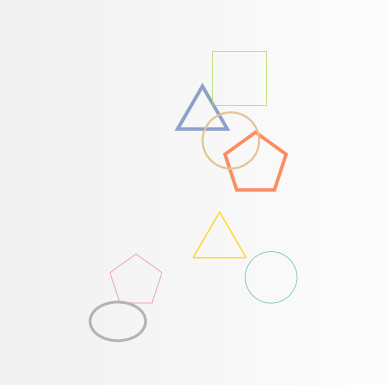[{"shape": "circle", "thickness": 0.5, "radius": 0.33, "center": [0.7, 0.28]}, {"shape": "pentagon", "thickness": 2.5, "radius": 0.41, "center": [0.66, 0.574]}, {"shape": "triangle", "thickness": 2.5, "radius": 0.37, "center": [0.522, 0.702]}, {"shape": "pentagon", "thickness": 0.5, "radius": 0.35, "center": [0.351, 0.27]}, {"shape": "square", "thickness": 0.5, "radius": 0.35, "center": [0.617, 0.798]}, {"shape": "triangle", "thickness": 1, "radius": 0.4, "center": [0.567, 0.37]}, {"shape": "circle", "thickness": 1.5, "radius": 0.36, "center": [0.596, 0.635]}, {"shape": "oval", "thickness": 2, "radius": 0.36, "center": [0.304, 0.165]}]